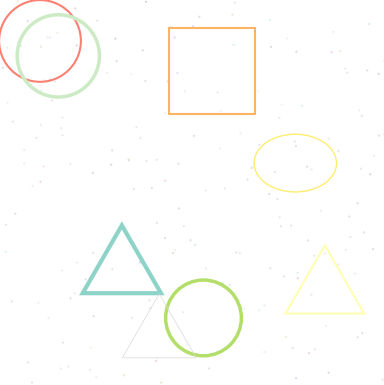[{"shape": "triangle", "thickness": 3, "radius": 0.59, "center": [0.316, 0.297]}, {"shape": "triangle", "thickness": 1.5, "radius": 0.59, "center": [0.844, 0.245]}, {"shape": "circle", "thickness": 1.5, "radius": 0.53, "center": [0.104, 0.894]}, {"shape": "square", "thickness": 1.5, "radius": 0.56, "center": [0.55, 0.815]}, {"shape": "circle", "thickness": 2.5, "radius": 0.49, "center": [0.529, 0.174]}, {"shape": "triangle", "thickness": 0.5, "radius": 0.55, "center": [0.414, 0.126]}, {"shape": "circle", "thickness": 2.5, "radius": 0.53, "center": [0.151, 0.855]}, {"shape": "oval", "thickness": 1, "radius": 0.54, "center": [0.767, 0.576]}]